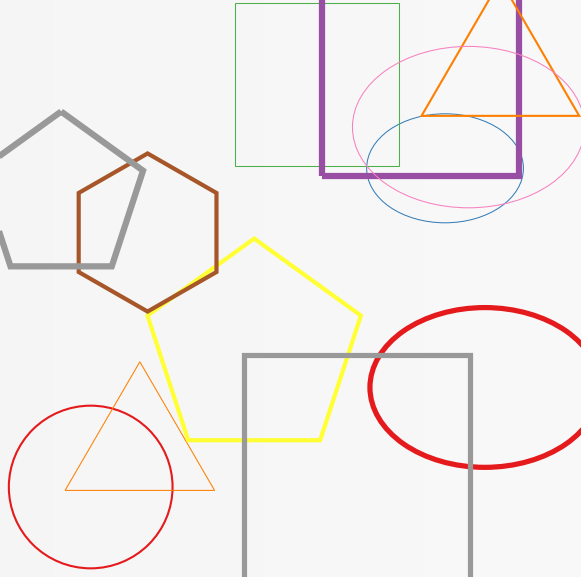[{"shape": "oval", "thickness": 2.5, "radius": 0.99, "center": [0.834, 0.328]}, {"shape": "circle", "thickness": 1, "radius": 0.7, "center": [0.156, 0.156]}, {"shape": "oval", "thickness": 0.5, "radius": 0.67, "center": [0.766, 0.708]}, {"shape": "square", "thickness": 0.5, "radius": 0.7, "center": [0.546, 0.852]}, {"shape": "square", "thickness": 3, "radius": 0.85, "center": [0.723, 0.863]}, {"shape": "triangle", "thickness": 0.5, "radius": 0.74, "center": [0.241, 0.224]}, {"shape": "triangle", "thickness": 1, "radius": 0.78, "center": [0.861, 0.877]}, {"shape": "pentagon", "thickness": 2, "radius": 0.97, "center": [0.437, 0.393]}, {"shape": "hexagon", "thickness": 2, "radius": 0.68, "center": [0.254, 0.597]}, {"shape": "oval", "thickness": 0.5, "radius": 1.0, "center": [0.806, 0.779]}, {"shape": "pentagon", "thickness": 3, "radius": 0.74, "center": [0.105, 0.658]}, {"shape": "square", "thickness": 2.5, "radius": 0.97, "center": [0.614, 0.189]}]